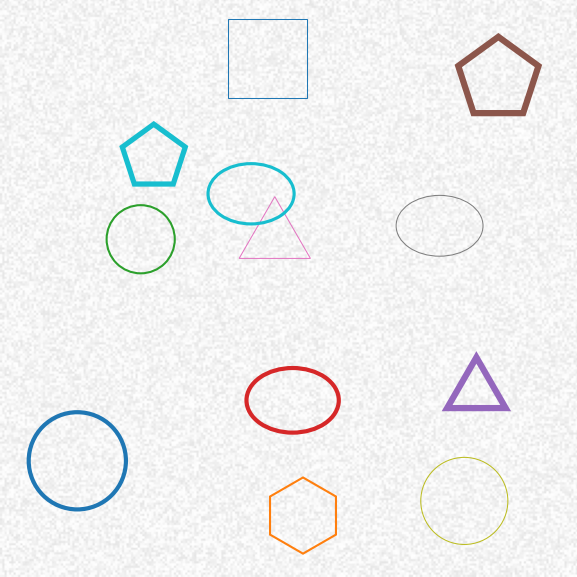[{"shape": "circle", "thickness": 2, "radius": 0.42, "center": [0.134, 0.201]}, {"shape": "square", "thickness": 0.5, "radius": 0.34, "center": [0.463, 0.897]}, {"shape": "hexagon", "thickness": 1, "radius": 0.33, "center": [0.525, 0.106]}, {"shape": "circle", "thickness": 1, "radius": 0.3, "center": [0.244, 0.585]}, {"shape": "oval", "thickness": 2, "radius": 0.4, "center": [0.507, 0.306]}, {"shape": "triangle", "thickness": 3, "radius": 0.29, "center": [0.825, 0.322]}, {"shape": "pentagon", "thickness": 3, "radius": 0.37, "center": [0.863, 0.862]}, {"shape": "triangle", "thickness": 0.5, "radius": 0.36, "center": [0.476, 0.587]}, {"shape": "oval", "thickness": 0.5, "radius": 0.38, "center": [0.761, 0.608]}, {"shape": "circle", "thickness": 0.5, "radius": 0.38, "center": [0.804, 0.132]}, {"shape": "oval", "thickness": 1.5, "radius": 0.37, "center": [0.435, 0.664]}, {"shape": "pentagon", "thickness": 2.5, "radius": 0.29, "center": [0.266, 0.727]}]